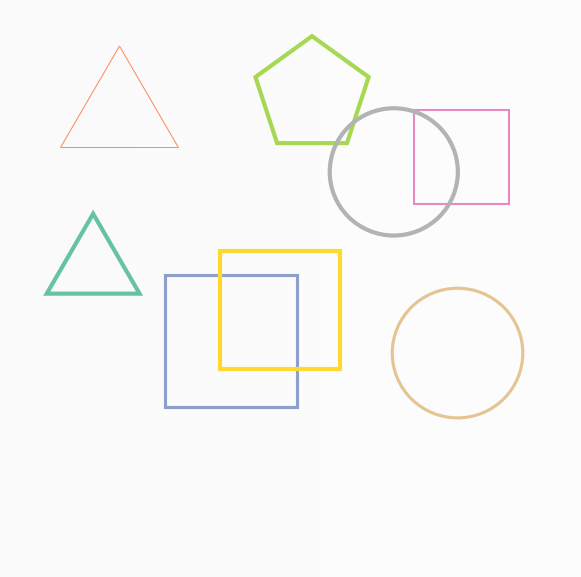[{"shape": "triangle", "thickness": 2, "radius": 0.46, "center": [0.16, 0.537]}, {"shape": "triangle", "thickness": 0.5, "radius": 0.59, "center": [0.206, 0.802]}, {"shape": "square", "thickness": 1.5, "radius": 0.57, "center": [0.398, 0.409]}, {"shape": "square", "thickness": 1, "radius": 0.41, "center": [0.794, 0.727]}, {"shape": "pentagon", "thickness": 2, "radius": 0.51, "center": [0.537, 0.834]}, {"shape": "square", "thickness": 2, "radius": 0.51, "center": [0.481, 0.463]}, {"shape": "circle", "thickness": 1.5, "radius": 0.56, "center": [0.787, 0.388]}, {"shape": "circle", "thickness": 2, "radius": 0.55, "center": [0.677, 0.701]}]